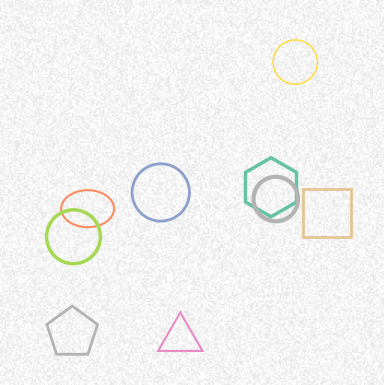[{"shape": "hexagon", "thickness": 2.5, "radius": 0.38, "center": [0.704, 0.514]}, {"shape": "oval", "thickness": 1.5, "radius": 0.34, "center": [0.228, 0.458]}, {"shape": "circle", "thickness": 2, "radius": 0.37, "center": [0.418, 0.5]}, {"shape": "triangle", "thickness": 1.5, "radius": 0.33, "center": [0.468, 0.122]}, {"shape": "circle", "thickness": 2.5, "radius": 0.35, "center": [0.191, 0.385]}, {"shape": "circle", "thickness": 1, "radius": 0.29, "center": [0.767, 0.839]}, {"shape": "square", "thickness": 2, "radius": 0.31, "center": [0.849, 0.447]}, {"shape": "circle", "thickness": 3, "radius": 0.29, "center": [0.716, 0.483]}, {"shape": "pentagon", "thickness": 2, "radius": 0.35, "center": [0.188, 0.136]}]